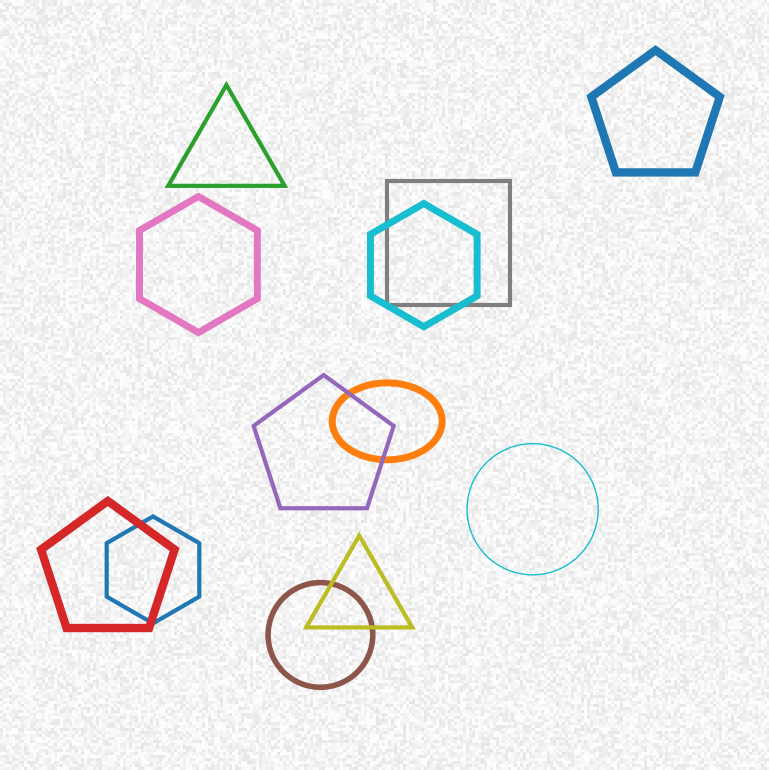[{"shape": "hexagon", "thickness": 1.5, "radius": 0.35, "center": [0.199, 0.26]}, {"shape": "pentagon", "thickness": 3, "radius": 0.44, "center": [0.851, 0.847]}, {"shape": "oval", "thickness": 2.5, "radius": 0.36, "center": [0.503, 0.453]}, {"shape": "triangle", "thickness": 1.5, "radius": 0.44, "center": [0.294, 0.802]}, {"shape": "pentagon", "thickness": 3, "radius": 0.46, "center": [0.14, 0.258]}, {"shape": "pentagon", "thickness": 1.5, "radius": 0.48, "center": [0.42, 0.417]}, {"shape": "circle", "thickness": 2, "radius": 0.34, "center": [0.416, 0.175]}, {"shape": "hexagon", "thickness": 2.5, "radius": 0.44, "center": [0.258, 0.656]}, {"shape": "square", "thickness": 1.5, "radius": 0.4, "center": [0.583, 0.684]}, {"shape": "triangle", "thickness": 1.5, "radius": 0.4, "center": [0.467, 0.225]}, {"shape": "circle", "thickness": 0.5, "radius": 0.43, "center": [0.692, 0.339]}, {"shape": "hexagon", "thickness": 2.5, "radius": 0.4, "center": [0.55, 0.656]}]